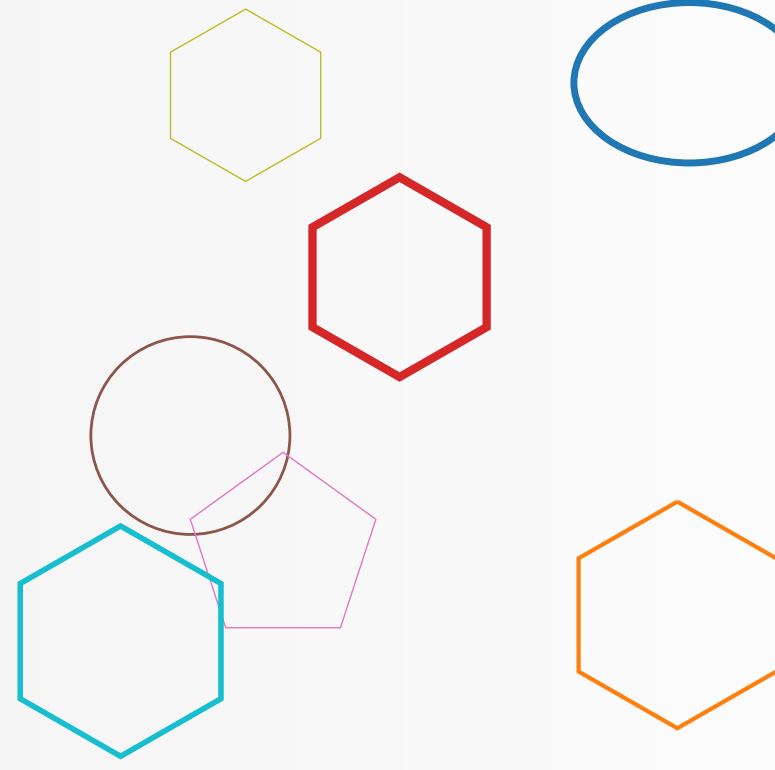[{"shape": "oval", "thickness": 2.5, "radius": 0.74, "center": [0.889, 0.893]}, {"shape": "hexagon", "thickness": 1.5, "radius": 0.74, "center": [0.874, 0.201]}, {"shape": "hexagon", "thickness": 3, "radius": 0.65, "center": [0.516, 0.64]}, {"shape": "circle", "thickness": 1, "radius": 0.64, "center": [0.246, 0.434]}, {"shape": "pentagon", "thickness": 0.5, "radius": 0.63, "center": [0.365, 0.287]}, {"shape": "hexagon", "thickness": 0.5, "radius": 0.56, "center": [0.317, 0.876]}, {"shape": "hexagon", "thickness": 2, "radius": 0.75, "center": [0.156, 0.167]}]